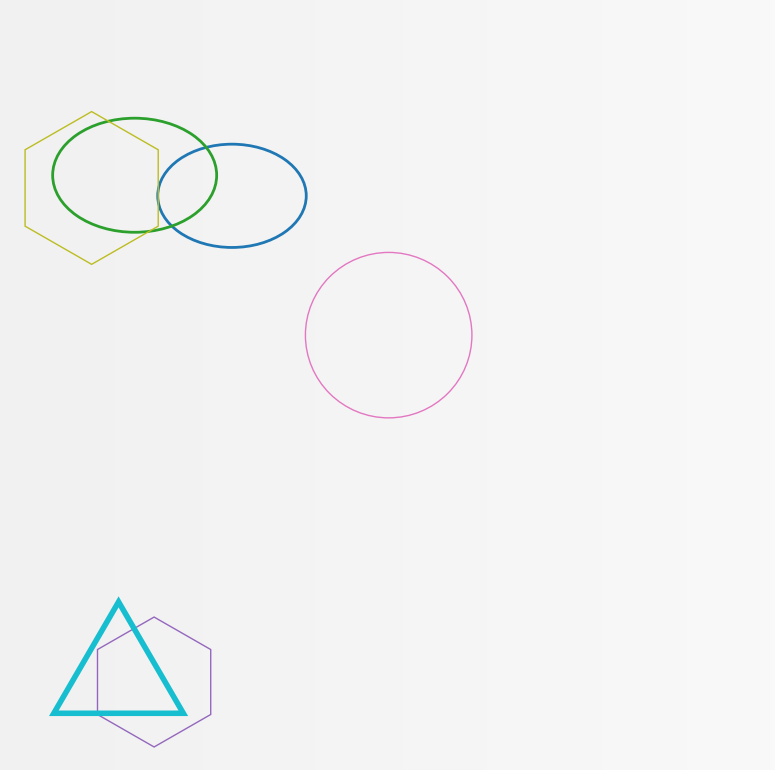[{"shape": "oval", "thickness": 1, "radius": 0.48, "center": [0.299, 0.746]}, {"shape": "oval", "thickness": 1, "radius": 0.53, "center": [0.174, 0.772]}, {"shape": "hexagon", "thickness": 0.5, "radius": 0.42, "center": [0.199, 0.114]}, {"shape": "circle", "thickness": 0.5, "radius": 0.54, "center": [0.502, 0.565]}, {"shape": "hexagon", "thickness": 0.5, "radius": 0.5, "center": [0.118, 0.756]}, {"shape": "triangle", "thickness": 2, "radius": 0.48, "center": [0.153, 0.122]}]